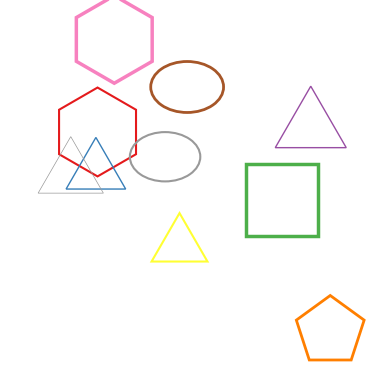[{"shape": "hexagon", "thickness": 1.5, "radius": 0.58, "center": [0.253, 0.657]}, {"shape": "triangle", "thickness": 1, "radius": 0.45, "center": [0.249, 0.554]}, {"shape": "square", "thickness": 2.5, "radius": 0.47, "center": [0.732, 0.48]}, {"shape": "triangle", "thickness": 1, "radius": 0.53, "center": [0.807, 0.67]}, {"shape": "pentagon", "thickness": 2, "radius": 0.46, "center": [0.858, 0.14]}, {"shape": "triangle", "thickness": 1.5, "radius": 0.42, "center": [0.466, 0.363]}, {"shape": "oval", "thickness": 2, "radius": 0.47, "center": [0.486, 0.774]}, {"shape": "hexagon", "thickness": 2.5, "radius": 0.57, "center": [0.297, 0.898]}, {"shape": "oval", "thickness": 1.5, "radius": 0.46, "center": [0.429, 0.593]}, {"shape": "triangle", "thickness": 0.5, "radius": 0.49, "center": [0.184, 0.547]}]